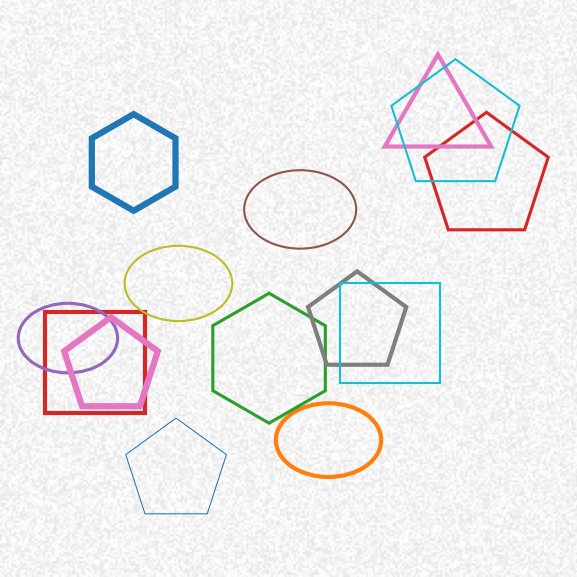[{"shape": "pentagon", "thickness": 0.5, "radius": 0.46, "center": [0.305, 0.184]}, {"shape": "hexagon", "thickness": 3, "radius": 0.42, "center": [0.231, 0.718]}, {"shape": "oval", "thickness": 2, "radius": 0.46, "center": [0.569, 0.237]}, {"shape": "hexagon", "thickness": 1.5, "radius": 0.56, "center": [0.466, 0.379]}, {"shape": "square", "thickness": 2, "radius": 0.44, "center": [0.164, 0.372]}, {"shape": "pentagon", "thickness": 1.5, "radius": 0.56, "center": [0.842, 0.692]}, {"shape": "oval", "thickness": 1.5, "radius": 0.43, "center": [0.118, 0.414]}, {"shape": "oval", "thickness": 1, "radius": 0.48, "center": [0.52, 0.636]}, {"shape": "pentagon", "thickness": 3, "radius": 0.43, "center": [0.192, 0.365]}, {"shape": "triangle", "thickness": 2, "radius": 0.53, "center": [0.758, 0.799]}, {"shape": "pentagon", "thickness": 2, "radius": 0.45, "center": [0.618, 0.44]}, {"shape": "oval", "thickness": 1, "radius": 0.47, "center": [0.309, 0.508]}, {"shape": "pentagon", "thickness": 1, "radius": 0.58, "center": [0.789, 0.78]}, {"shape": "square", "thickness": 1, "radius": 0.44, "center": [0.675, 0.423]}]